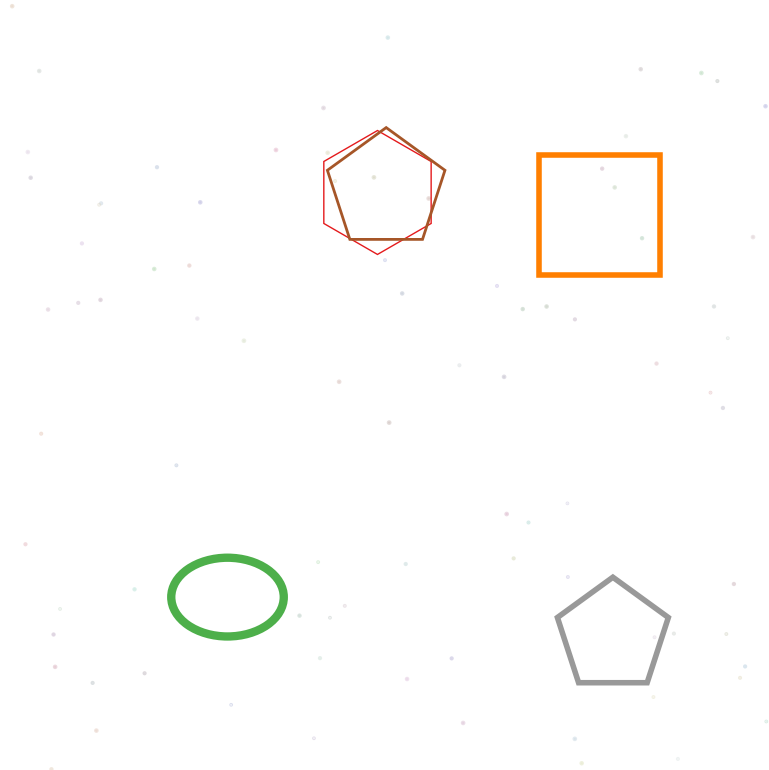[{"shape": "hexagon", "thickness": 0.5, "radius": 0.4, "center": [0.49, 0.75]}, {"shape": "oval", "thickness": 3, "radius": 0.37, "center": [0.295, 0.225]}, {"shape": "square", "thickness": 2, "radius": 0.39, "center": [0.778, 0.72]}, {"shape": "pentagon", "thickness": 1, "radius": 0.4, "center": [0.502, 0.754]}, {"shape": "pentagon", "thickness": 2, "radius": 0.38, "center": [0.796, 0.175]}]